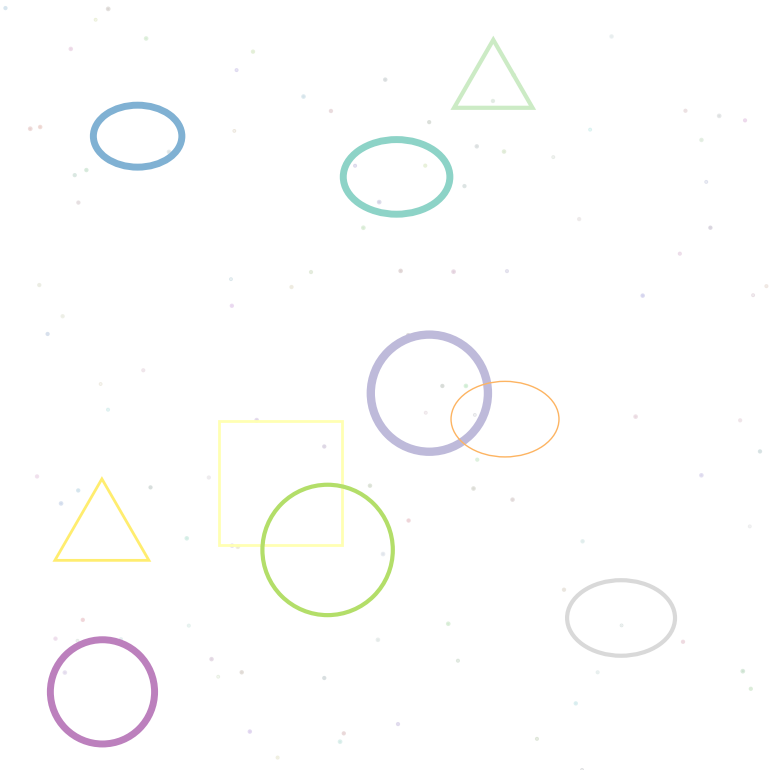[{"shape": "oval", "thickness": 2.5, "radius": 0.35, "center": [0.515, 0.77]}, {"shape": "square", "thickness": 1, "radius": 0.4, "center": [0.364, 0.373]}, {"shape": "circle", "thickness": 3, "radius": 0.38, "center": [0.558, 0.489]}, {"shape": "oval", "thickness": 2.5, "radius": 0.29, "center": [0.179, 0.823]}, {"shape": "oval", "thickness": 0.5, "radius": 0.35, "center": [0.656, 0.456]}, {"shape": "circle", "thickness": 1.5, "radius": 0.42, "center": [0.425, 0.286]}, {"shape": "oval", "thickness": 1.5, "radius": 0.35, "center": [0.807, 0.197]}, {"shape": "circle", "thickness": 2.5, "radius": 0.34, "center": [0.133, 0.101]}, {"shape": "triangle", "thickness": 1.5, "radius": 0.29, "center": [0.641, 0.889]}, {"shape": "triangle", "thickness": 1, "radius": 0.35, "center": [0.132, 0.308]}]